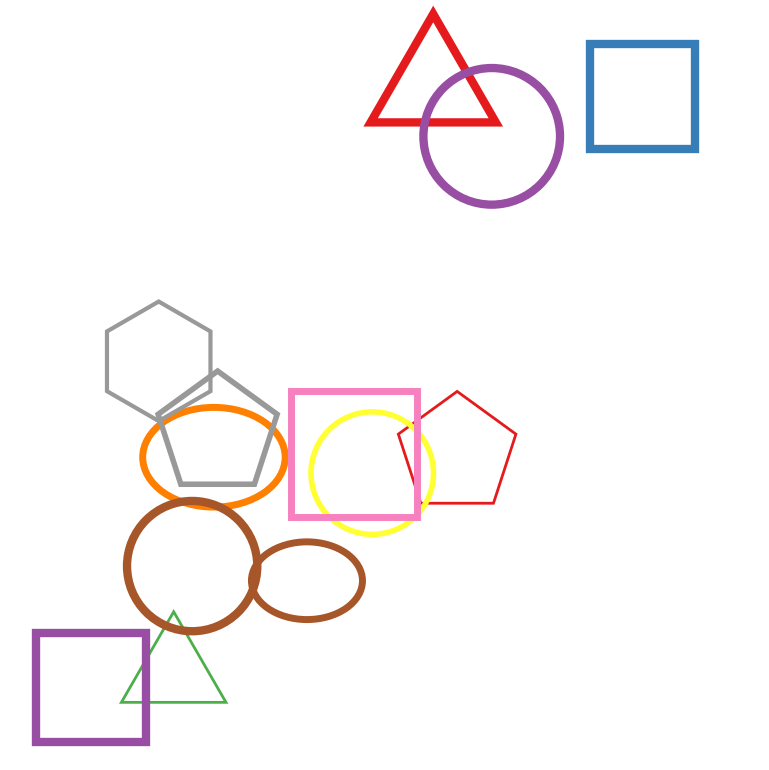[{"shape": "pentagon", "thickness": 1, "radius": 0.4, "center": [0.594, 0.411]}, {"shape": "triangle", "thickness": 3, "radius": 0.47, "center": [0.563, 0.888]}, {"shape": "square", "thickness": 3, "radius": 0.34, "center": [0.834, 0.875]}, {"shape": "triangle", "thickness": 1, "radius": 0.39, "center": [0.226, 0.127]}, {"shape": "circle", "thickness": 3, "radius": 0.44, "center": [0.639, 0.823]}, {"shape": "square", "thickness": 3, "radius": 0.35, "center": [0.118, 0.107]}, {"shape": "oval", "thickness": 2.5, "radius": 0.46, "center": [0.278, 0.406]}, {"shape": "circle", "thickness": 2, "radius": 0.4, "center": [0.483, 0.386]}, {"shape": "oval", "thickness": 2.5, "radius": 0.36, "center": [0.399, 0.246]}, {"shape": "circle", "thickness": 3, "radius": 0.42, "center": [0.25, 0.265]}, {"shape": "square", "thickness": 2.5, "radius": 0.41, "center": [0.459, 0.41]}, {"shape": "hexagon", "thickness": 1.5, "radius": 0.39, "center": [0.206, 0.531]}, {"shape": "pentagon", "thickness": 2, "radius": 0.41, "center": [0.283, 0.437]}]